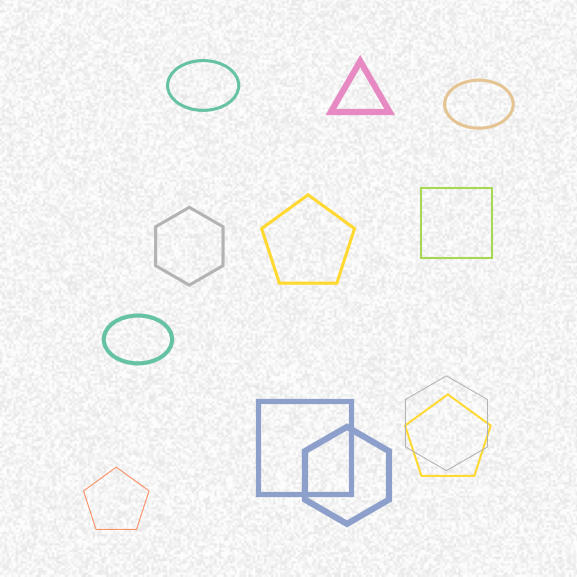[{"shape": "oval", "thickness": 2, "radius": 0.3, "center": [0.239, 0.411]}, {"shape": "oval", "thickness": 1.5, "radius": 0.31, "center": [0.352, 0.851]}, {"shape": "pentagon", "thickness": 0.5, "radius": 0.3, "center": [0.201, 0.131]}, {"shape": "hexagon", "thickness": 3, "radius": 0.42, "center": [0.601, 0.176]}, {"shape": "square", "thickness": 2.5, "radius": 0.4, "center": [0.527, 0.224]}, {"shape": "triangle", "thickness": 3, "radius": 0.29, "center": [0.624, 0.835]}, {"shape": "square", "thickness": 1, "radius": 0.31, "center": [0.79, 0.613]}, {"shape": "pentagon", "thickness": 1.5, "radius": 0.42, "center": [0.533, 0.577]}, {"shape": "pentagon", "thickness": 1, "radius": 0.39, "center": [0.776, 0.238]}, {"shape": "oval", "thickness": 1.5, "radius": 0.3, "center": [0.829, 0.819]}, {"shape": "hexagon", "thickness": 1.5, "radius": 0.34, "center": [0.328, 0.573]}, {"shape": "hexagon", "thickness": 0.5, "radius": 0.41, "center": [0.773, 0.266]}]